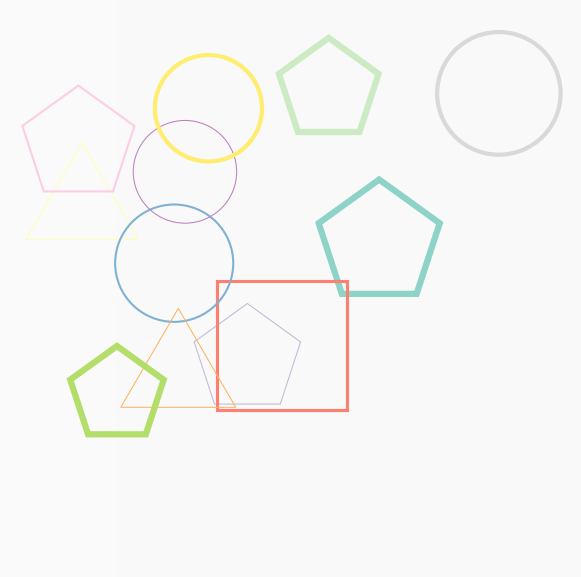[{"shape": "pentagon", "thickness": 3, "radius": 0.55, "center": [0.652, 0.579]}, {"shape": "triangle", "thickness": 0.5, "radius": 0.56, "center": [0.141, 0.641]}, {"shape": "pentagon", "thickness": 0.5, "radius": 0.48, "center": [0.426, 0.377]}, {"shape": "square", "thickness": 1.5, "radius": 0.56, "center": [0.485, 0.401]}, {"shape": "circle", "thickness": 1, "radius": 0.51, "center": [0.3, 0.543]}, {"shape": "triangle", "thickness": 0.5, "radius": 0.57, "center": [0.307, 0.351]}, {"shape": "pentagon", "thickness": 3, "radius": 0.42, "center": [0.201, 0.315]}, {"shape": "pentagon", "thickness": 1, "radius": 0.51, "center": [0.135, 0.75]}, {"shape": "circle", "thickness": 2, "radius": 0.53, "center": [0.858, 0.837]}, {"shape": "circle", "thickness": 0.5, "radius": 0.44, "center": [0.318, 0.702]}, {"shape": "pentagon", "thickness": 3, "radius": 0.45, "center": [0.566, 0.843]}, {"shape": "circle", "thickness": 2, "radius": 0.46, "center": [0.359, 0.812]}]